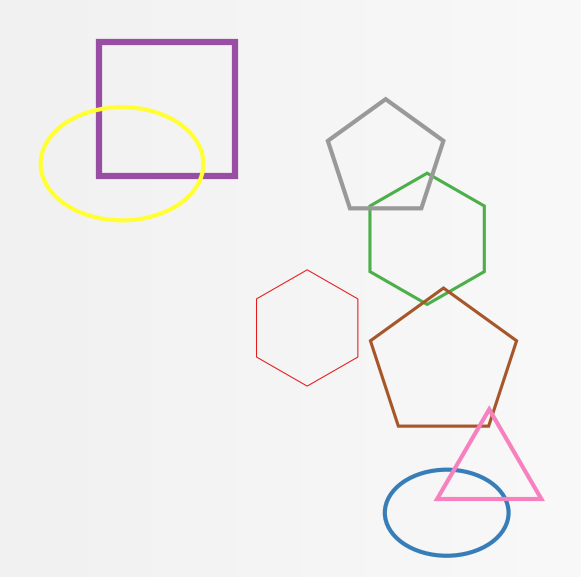[{"shape": "hexagon", "thickness": 0.5, "radius": 0.5, "center": [0.528, 0.431]}, {"shape": "oval", "thickness": 2, "radius": 0.53, "center": [0.769, 0.111]}, {"shape": "hexagon", "thickness": 1.5, "radius": 0.57, "center": [0.735, 0.586]}, {"shape": "square", "thickness": 3, "radius": 0.58, "center": [0.287, 0.811]}, {"shape": "oval", "thickness": 2, "radius": 0.7, "center": [0.21, 0.716]}, {"shape": "pentagon", "thickness": 1.5, "radius": 0.66, "center": [0.763, 0.368]}, {"shape": "triangle", "thickness": 2, "radius": 0.52, "center": [0.842, 0.187]}, {"shape": "pentagon", "thickness": 2, "radius": 0.52, "center": [0.663, 0.723]}]